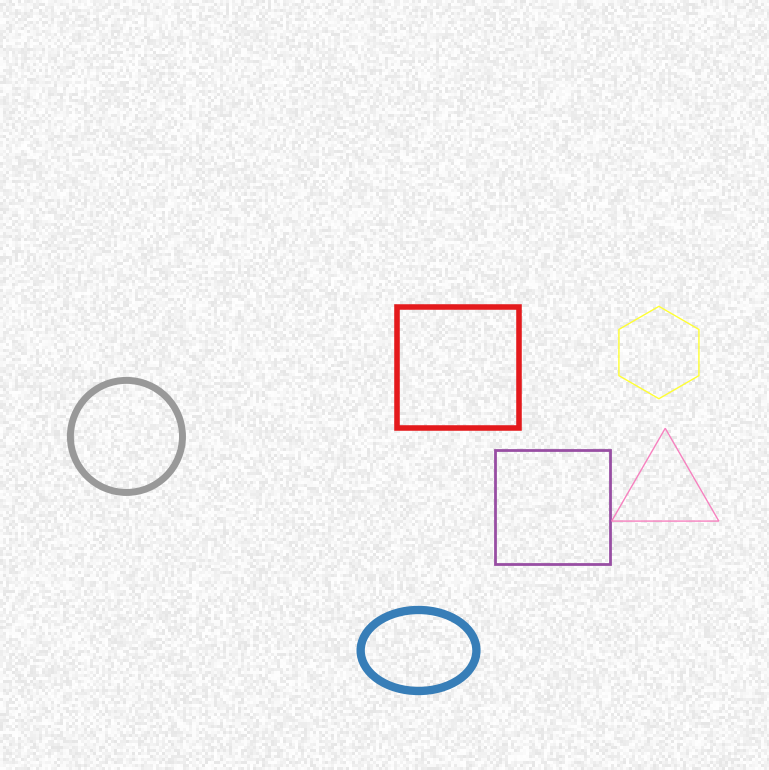[{"shape": "square", "thickness": 2, "radius": 0.39, "center": [0.595, 0.523]}, {"shape": "oval", "thickness": 3, "radius": 0.38, "center": [0.544, 0.155]}, {"shape": "square", "thickness": 1, "radius": 0.37, "center": [0.717, 0.341]}, {"shape": "hexagon", "thickness": 0.5, "radius": 0.3, "center": [0.856, 0.542]}, {"shape": "triangle", "thickness": 0.5, "radius": 0.4, "center": [0.864, 0.363]}, {"shape": "circle", "thickness": 2.5, "radius": 0.36, "center": [0.164, 0.433]}]